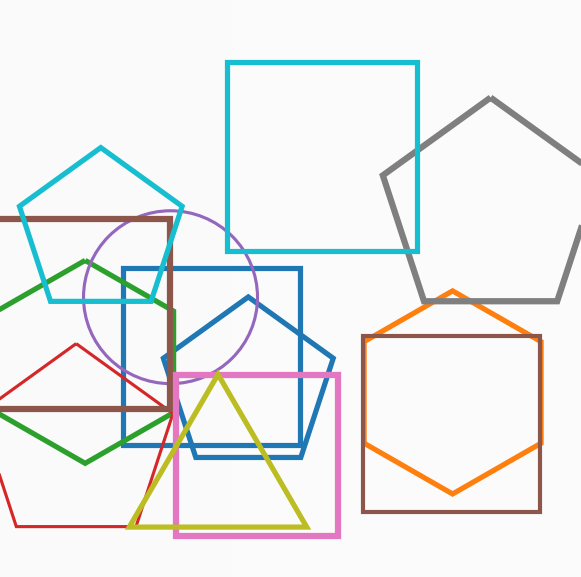[{"shape": "pentagon", "thickness": 2.5, "radius": 0.77, "center": [0.427, 0.331]}, {"shape": "square", "thickness": 2.5, "radius": 0.76, "center": [0.364, 0.382]}, {"shape": "hexagon", "thickness": 2.5, "radius": 0.88, "center": [0.779, 0.32]}, {"shape": "hexagon", "thickness": 2.5, "radius": 0.88, "center": [0.147, 0.373]}, {"shape": "pentagon", "thickness": 1.5, "radius": 0.88, "center": [0.131, 0.229]}, {"shape": "circle", "thickness": 1.5, "radius": 0.75, "center": [0.293, 0.484]}, {"shape": "square", "thickness": 3, "radius": 0.82, "center": [0.128, 0.456]}, {"shape": "square", "thickness": 2, "radius": 0.76, "center": [0.776, 0.265]}, {"shape": "square", "thickness": 3, "radius": 0.7, "center": [0.443, 0.211]}, {"shape": "pentagon", "thickness": 3, "radius": 0.97, "center": [0.844, 0.635]}, {"shape": "triangle", "thickness": 2.5, "radius": 0.88, "center": [0.375, 0.175]}, {"shape": "pentagon", "thickness": 2.5, "radius": 0.74, "center": [0.173, 0.596]}, {"shape": "square", "thickness": 2.5, "radius": 0.82, "center": [0.554, 0.729]}]